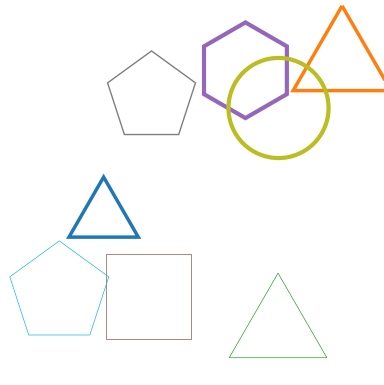[{"shape": "triangle", "thickness": 2.5, "radius": 0.52, "center": [0.269, 0.436]}, {"shape": "triangle", "thickness": 2.5, "radius": 0.73, "center": [0.888, 0.838]}, {"shape": "triangle", "thickness": 0.5, "radius": 0.73, "center": [0.722, 0.144]}, {"shape": "hexagon", "thickness": 3, "radius": 0.62, "center": [0.637, 0.818]}, {"shape": "square", "thickness": 0.5, "radius": 0.55, "center": [0.386, 0.23]}, {"shape": "pentagon", "thickness": 1, "radius": 0.6, "center": [0.394, 0.748]}, {"shape": "circle", "thickness": 3, "radius": 0.65, "center": [0.723, 0.719]}, {"shape": "pentagon", "thickness": 0.5, "radius": 0.68, "center": [0.154, 0.239]}]